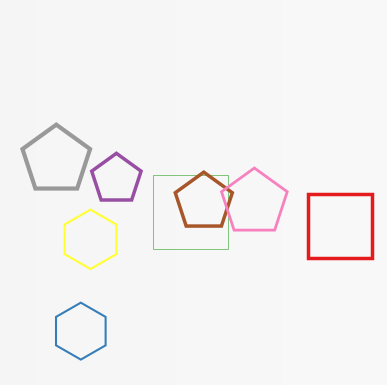[{"shape": "square", "thickness": 2.5, "radius": 0.41, "center": [0.877, 0.413]}, {"shape": "hexagon", "thickness": 1.5, "radius": 0.37, "center": [0.209, 0.14]}, {"shape": "square", "thickness": 0.5, "radius": 0.48, "center": [0.49, 0.449]}, {"shape": "pentagon", "thickness": 2.5, "radius": 0.33, "center": [0.3, 0.535]}, {"shape": "hexagon", "thickness": 1.5, "radius": 0.39, "center": [0.233, 0.378]}, {"shape": "pentagon", "thickness": 2.5, "radius": 0.39, "center": [0.526, 0.475]}, {"shape": "pentagon", "thickness": 2, "radius": 0.45, "center": [0.656, 0.474]}, {"shape": "pentagon", "thickness": 3, "radius": 0.46, "center": [0.145, 0.585]}]